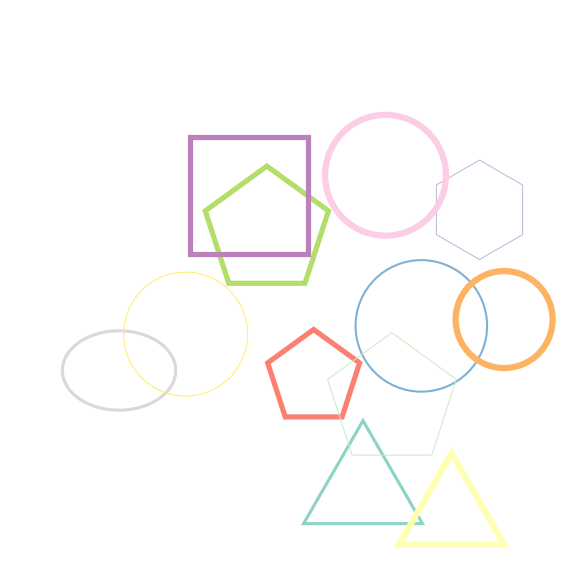[{"shape": "triangle", "thickness": 1.5, "radius": 0.59, "center": [0.629, 0.152]}, {"shape": "triangle", "thickness": 3, "radius": 0.52, "center": [0.782, 0.109]}, {"shape": "hexagon", "thickness": 0.5, "radius": 0.43, "center": [0.83, 0.636]}, {"shape": "pentagon", "thickness": 2.5, "radius": 0.42, "center": [0.543, 0.345]}, {"shape": "circle", "thickness": 1, "radius": 0.57, "center": [0.73, 0.435]}, {"shape": "circle", "thickness": 3, "radius": 0.42, "center": [0.873, 0.446]}, {"shape": "pentagon", "thickness": 2.5, "radius": 0.56, "center": [0.462, 0.599]}, {"shape": "circle", "thickness": 3, "radius": 0.52, "center": [0.668, 0.696]}, {"shape": "oval", "thickness": 1.5, "radius": 0.49, "center": [0.206, 0.358]}, {"shape": "square", "thickness": 2.5, "radius": 0.51, "center": [0.431, 0.66]}, {"shape": "pentagon", "thickness": 0.5, "radius": 0.59, "center": [0.679, 0.306]}, {"shape": "circle", "thickness": 0.5, "radius": 0.54, "center": [0.321, 0.421]}]